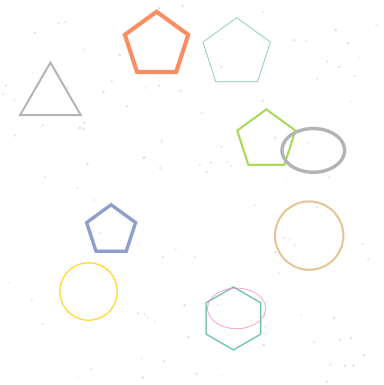[{"shape": "pentagon", "thickness": 0.5, "radius": 0.46, "center": [0.615, 0.862]}, {"shape": "hexagon", "thickness": 1, "radius": 0.41, "center": [0.606, 0.173]}, {"shape": "pentagon", "thickness": 3, "radius": 0.43, "center": [0.407, 0.883]}, {"shape": "pentagon", "thickness": 2.5, "radius": 0.33, "center": [0.289, 0.401]}, {"shape": "oval", "thickness": 0.5, "radius": 0.38, "center": [0.614, 0.199]}, {"shape": "pentagon", "thickness": 1.5, "radius": 0.4, "center": [0.692, 0.636]}, {"shape": "circle", "thickness": 1, "radius": 0.37, "center": [0.23, 0.243]}, {"shape": "circle", "thickness": 1.5, "radius": 0.44, "center": [0.803, 0.388]}, {"shape": "oval", "thickness": 2.5, "radius": 0.41, "center": [0.814, 0.609]}, {"shape": "triangle", "thickness": 1.5, "radius": 0.45, "center": [0.131, 0.747]}]